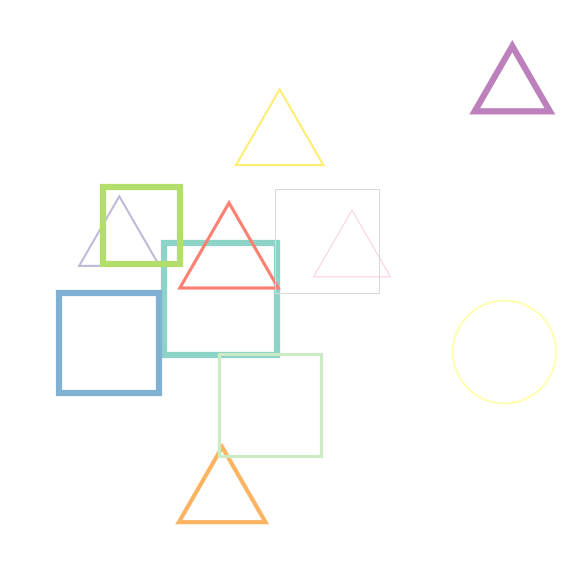[{"shape": "square", "thickness": 3, "radius": 0.49, "center": [0.382, 0.482]}, {"shape": "circle", "thickness": 1, "radius": 0.45, "center": [0.874, 0.39]}, {"shape": "triangle", "thickness": 1, "radius": 0.4, "center": [0.207, 0.579]}, {"shape": "triangle", "thickness": 1.5, "radius": 0.49, "center": [0.397, 0.55]}, {"shape": "square", "thickness": 3, "radius": 0.43, "center": [0.188, 0.405]}, {"shape": "triangle", "thickness": 2, "radius": 0.43, "center": [0.385, 0.138]}, {"shape": "square", "thickness": 3, "radius": 0.33, "center": [0.245, 0.609]}, {"shape": "triangle", "thickness": 0.5, "radius": 0.38, "center": [0.61, 0.558]}, {"shape": "square", "thickness": 0.5, "radius": 0.45, "center": [0.566, 0.581]}, {"shape": "triangle", "thickness": 3, "radius": 0.38, "center": [0.887, 0.844]}, {"shape": "square", "thickness": 1.5, "radius": 0.44, "center": [0.467, 0.299]}, {"shape": "triangle", "thickness": 1, "radius": 0.44, "center": [0.484, 0.757]}]